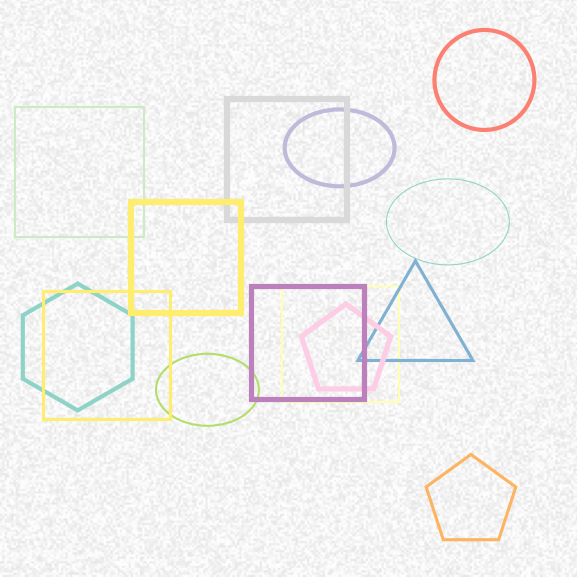[{"shape": "hexagon", "thickness": 2, "radius": 0.55, "center": [0.135, 0.398]}, {"shape": "oval", "thickness": 0.5, "radius": 0.53, "center": [0.776, 0.615]}, {"shape": "square", "thickness": 1, "radius": 0.51, "center": [0.59, 0.403]}, {"shape": "oval", "thickness": 2, "radius": 0.48, "center": [0.588, 0.743]}, {"shape": "circle", "thickness": 2, "radius": 0.43, "center": [0.839, 0.861]}, {"shape": "triangle", "thickness": 1.5, "radius": 0.57, "center": [0.719, 0.432]}, {"shape": "pentagon", "thickness": 1.5, "radius": 0.41, "center": [0.816, 0.131]}, {"shape": "oval", "thickness": 1, "radius": 0.45, "center": [0.359, 0.324]}, {"shape": "pentagon", "thickness": 2.5, "radius": 0.41, "center": [0.599, 0.391]}, {"shape": "square", "thickness": 3, "radius": 0.52, "center": [0.497, 0.723]}, {"shape": "square", "thickness": 2.5, "radius": 0.49, "center": [0.533, 0.406]}, {"shape": "square", "thickness": 1, "radius": 0.56, "center": [0.138, 0.701]}, {"shape": "square", "thickness": 1.5, "radius": 0.55, "center": [0.185, 0.384]}, {"shape": "square", "thickness": 3, "radius": 0.48, "center": [0.322, 0.553]}]